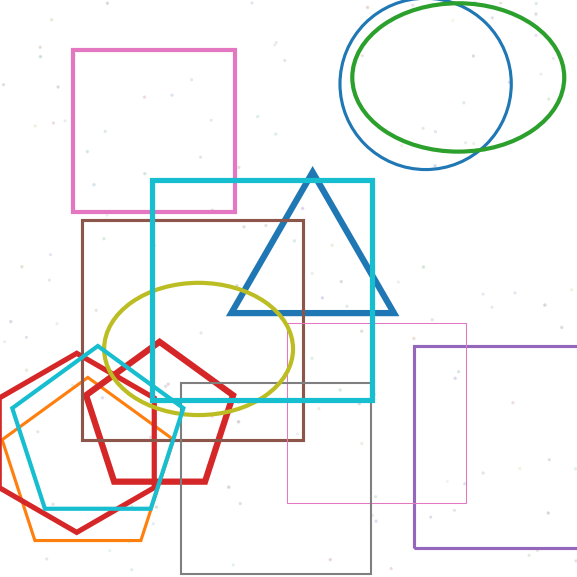[{"shape": "triangle", "thickness": 3, "radius": 0.81, "center": [0.541, 0.538]}, {"shape": "circle", "thickness": 1.5, "radius": 0.74, "center": [0.737, 0.854]}, {"shape": "pentagon", "thickness": 1.5, "radius": 0.78, "center": [0.152, 0.189]}, {"shape": "oval", "thickness": 2, "radius": 0.92, "center": [0.794, 0.865]}, {"shape": "hexagon", "thickness": 2.5, "radius": 0.78, "center": [0.133, 0.232]}, {"shape": "pentagon", "thickness": 3, "radius": 0.67, "center": [0.276, 0.273]}, {"shape": "square", "thickness": 1.5, "radius": 0.87, "center": [0.891, 0.224]}, {"shape": "square", "thickness": 1.5, "radius": 0.95, "center": [0.333, 0.428]}, {"shape": "square", "thickness": 0.5, "radius": 0.78, "center": [0.652, 0.284]}, {"shape": "square", "thickness": 2, "radius": 0.7, "center": [0.266, 0.773]}, {"shape": "square", "thickness": 1, "radius": 0.82, "center": [0.478, 0.17]}, {"shape": "oval", "thickness": 2, "radius": 0.82, "center": [0.344, 0.395]}, {"shape": "pentagon", "thickness": 2, "radius": 0.78, "center": [0.169, 0.244]}, {"shape": "square", "thickness": 2.5, "radius": 0.95, "center": [0.454, 0.497]}]